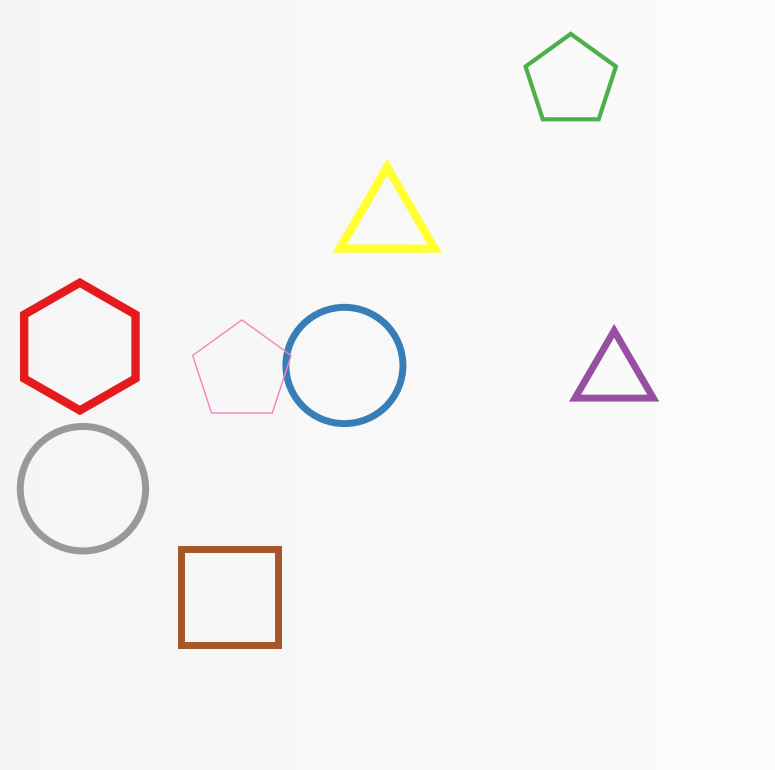[{"shape": "hexagon", "thickness": 3, "radius": 0.41, "center": [0.103, 0.55]}, {"shape": "circle", "thickness": 2.5, "radius": 0.38, "center": [0.444, 0.525]}, {"shape": "pentagon", "thickness": 1.5, "radius": 0.31, "center": [0.736, 0.895]}, {"shape": "triangle", "thickness": 2.5, "radius": 0.29, "center": [0.792, 0.512]}, {"shape": "triangle", "thickness": 3, "radius": 0.35, "center": [0.5, 0.712]}, {"shape": "square", "thickness": 2.5, "radius": 0.31, "center": [0.296, 0.225]}, {"shape": "pentagon", "thickness": 0.5, "radius": 0.33, "center": [0.312, 0.518]}, {"shape": "circle", "thickness": 2.5, "radius": 0.4, "center": [0.107, 0.365]}]